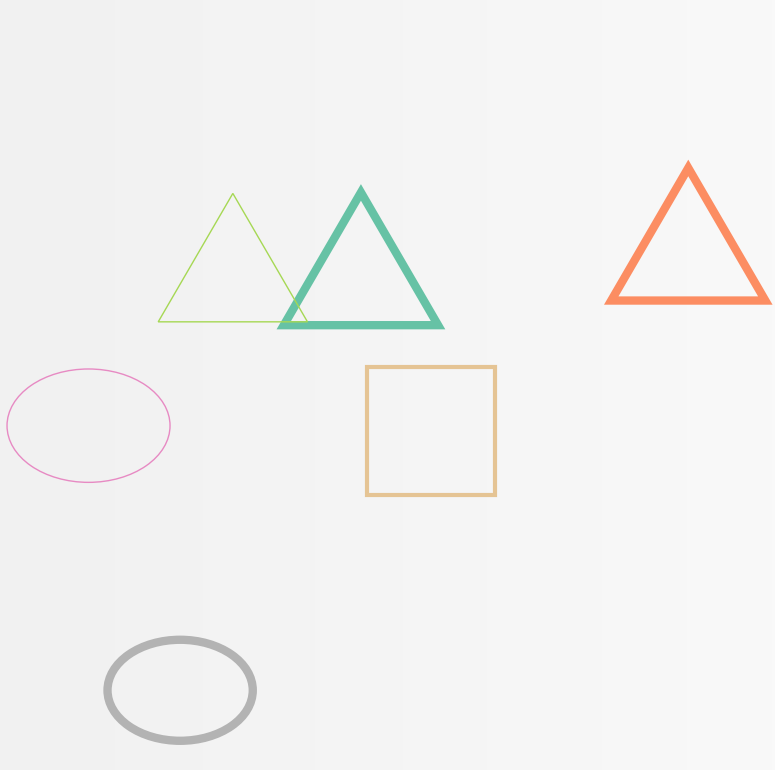[{"shape": "triangle", "thickness": 3, "radius": 0.57, "center": [0.466, 0.635]}, {"shape": "triangle", "thickness": 3, "radius": 0.57, "center": [0.888, 0.667]}, {"shape": "oval", "thickness": 0.5, "radius": 0.53, "center": [0.114, 0.447]}, {"shape": "triangle", "thickness": 0.5, "radius": 0.56, "center": [0.3, 0.638]}, {"shape": "square", "thickness": 1.5, "radius": 0.42, "center": [0.556, 0.44]}, {"shape": "oval", "thickness": 3, "radius": 0.47, "center": [0.232, 0.104]}]